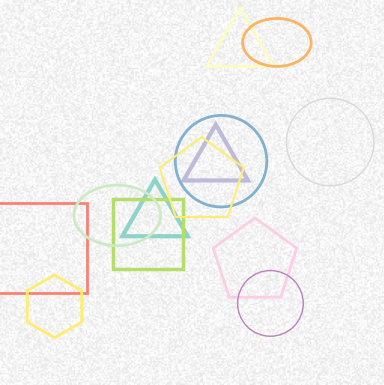[{"shape": "triangle", "thickness": 3, "radius": 0.49, "center": [0.403, 0.435]}, {"shape": "triangle", "thickness": 1.5, "radius": 0.51, "center": [0.624, 0.878]}, {"shape": "triangle", "thickness": 3, "radius": 0.48, "center": [0.56, 0.58]}, {"shape": "square", "thickness": 2, "radius": 0.58, "center": [0.108, 0.356]}, {"shape": "circle", "thickness": 2, "radius": 0.59, "center": [0.574, 0.581]}, {"shape": "oval", "thickness": 2, "radius": 0.45, "center": [0.719, 0.89]}, {"shape": "square", "thickness": 2.5, "radius": 0.46, "center": [0.384, 0.393]}, {"shape": "pentagon", "thickness": 2, "radius": 0.57, "center": [0.662, 0.32]}, {"shape": "circle", "thickness": 1, "radius": 0.57, "center": [0.858, 0.631]}, {"shape": "circle", "thickness": 1, "radius": 0.43, "center": [0.702, 0.212]}, {"shape": "oval", "thickness": 2, "radius": 0.56, "center": [0.305, 0.441]}, {"shape": "hexagon", "thickness": 2, "radius": 0.41, "center": [0.142, 0.204]}, {"shape": "pentagon", "thickness": 1.5, "radius": 0.57, "center": [0.524, 0.529]}]